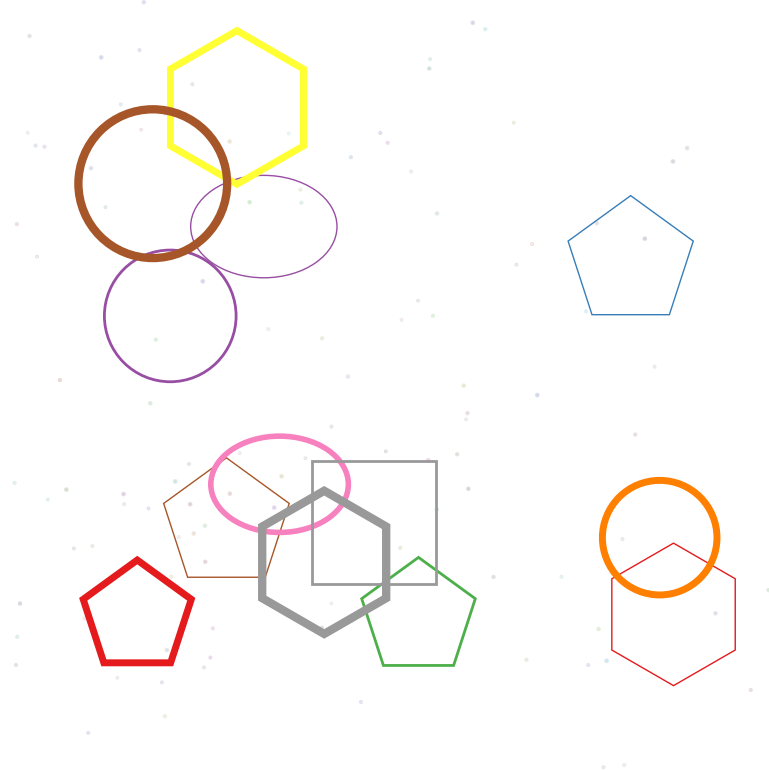[{"shape": "hexagon", "thickness": 0.5, "radius": 0.46, "center": [0.875, 0.202]}, {"shape": "pentagon", "thickness": 2.5, "radius": 0.37, "center": [0.178, 0.199]}, {"shape": "pentagon", "thickness": 0.5, "radius": 0.43, "center": [0.819, 0.66]}, {"shape": "pentagon", "thickness": 1, "radius": 0.39, "center": [0.544, 0.199]}, {"shape": "circle", "thickness": 1, "radius": 0.43, "center": [0.221, 0.59]}, {"shape": "oval", "thickness": 0.5, "radius": 0.48, "center": [0.343, 0.706]}, {"shape": "circle", "thickness": 2.5, "radius": 0.37, "center": [0.857, 0.302]}, {"shape": "hexagon", "thickness": 2.5, "radius": 0.5, "center": [0.308, 0.86]}, {"shape": "circle", "thickness": 3, "radius": 0.48, "center": [0.198, 0.761]}, {"shape": "pentagon", "thickness": 0.5, "radius": 0.43, "center": [0.294, 0.32]}, {"shape": "oval", "thickness": 2, "radius": 0.45, "center": [0.363, 0.371]}, {"shape": "square", "thickness": 1, "radius": 0.4, "center": [0.486, 0.322]}, {"shape": "hexagon", "thickness": 3, "radius": 0.46, "center": [0.421, 0.27]}]